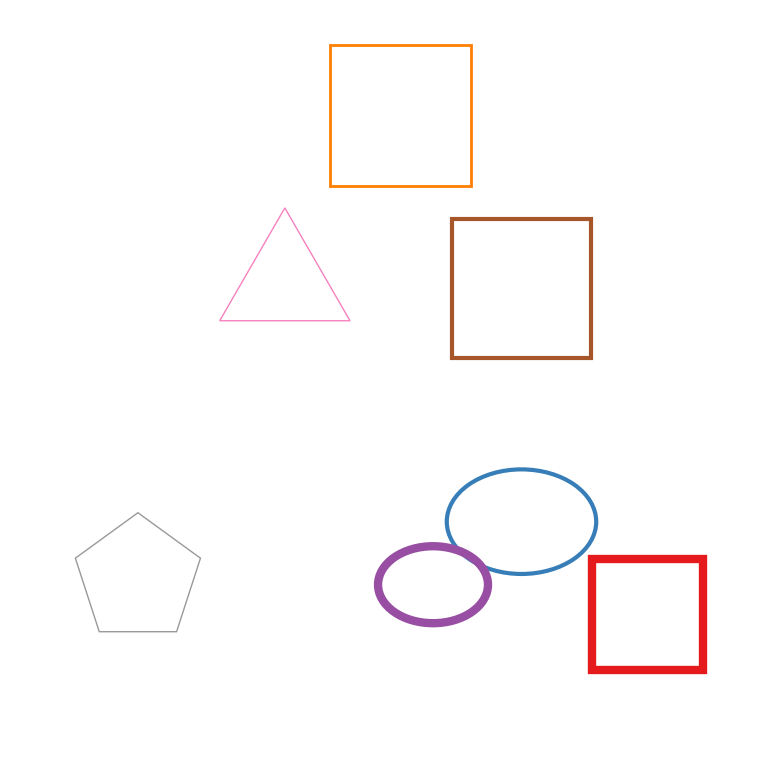[{"shape": "square", "thickness": 3, "radius": 0.36, "center": [0.841, 0.202]}, {"shape": "oval", "thickness": 1.5, "radius": 0.49, "center": [0.677, 0.323]}, {"shape": "oval", "thickness": 3, "radius": 0.36, "center": [0.562, 0.241]}, {"shape": "square", "thickness": 1, "radius": 0.46, "center": [0.52, 0.85]}, {"shape": "square", "thickness": 1.5, "radius": 0.45, "center": [0.677, 0.625]}, {"shape": "triangle", "thickness": 0.5, "radius": 0.49, "center": [0.37, 0.632]}, {"shape": "pentagon", "thickness": 0.5, "radius": 0.43, "center": [0.179, 0.249]}]